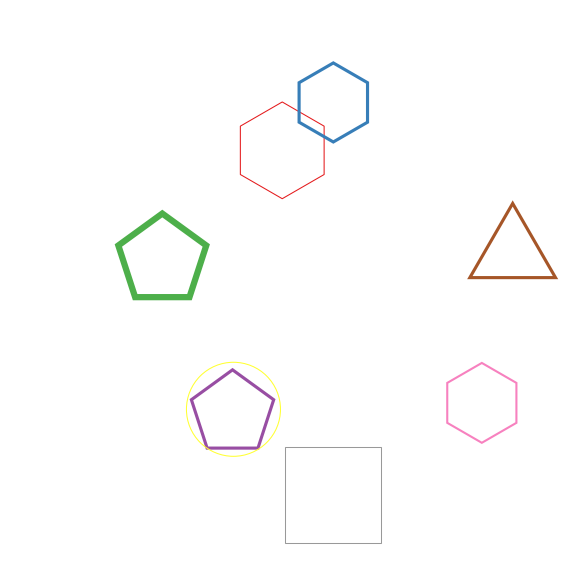[{"shape": "hexagon", "thickness": 0.5, "radius": 0.42, "center": [0.489, 0.739]}, {"shape": "hexagon", "thickness": 1.5, "radius": 0.34, "center": [0.577, 0.822]}, {"shape": "pentagon", "thickness": 3, "radius": 0.4, "center": [0.281, 0.549]}, {"shape": "pentagon", "thickness": 1.5, "radius": 0.37, "center": [0.403, 0.284]}, {"shape": "circle", "thickness": 0.5, "radius": 0.41, "center": [0.404, 0.29]}, {"shape": "triangle", "thickness": 1.5, "radius": 0.43, "center": [0.888, 0.561]}, {"shape": "hexagon", "thickness": 1, "radius": 0.35, "center": [0.834, 0.302]}, {"shape": "square", "thickness": 0.5, "radius": 0.41, "center": [0.576, 0.142]}]